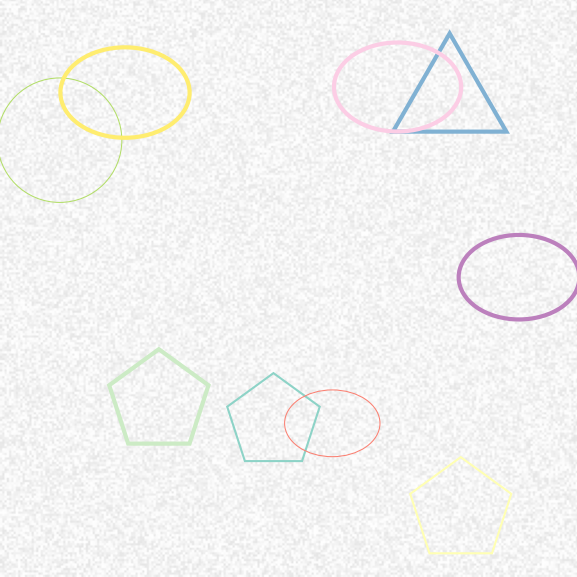[{"shape": "pentagon", "thickness": 1, "radius": 0.42, "center": [0.474, 0.269]}, {"shape": "pentagon", "thickness": 1, "radius": 0.46, "center": [0.798, 0.116]}, {"shape": "oval", "thickness": 0.5, "radius": 0.41, "center": [0.575, 0.266]}, {"shape": "triangle", "thickness": 2, "radius": 0.57, "center": [0.779, 0.828]}, {"shape": "circle", "thickness": 0.5, "radius": 0.54, "center": [0.103, 0.756]}, {"shape": "oval", "thickness": 2, "radius": 0.55, "center": [0.688, 0.848]}, {"shape": "oval", "thickness": 2, "radius": 0.52, "center": [0.899, 0.519]}, {"shape": "pentagon", "thickness": 2, "radius": 0.45, "center": [0.275, 0.304]}, {"shape": "oval", "thickness": 2, "radius": 0.56, "center": [0.216, 0.839]}]